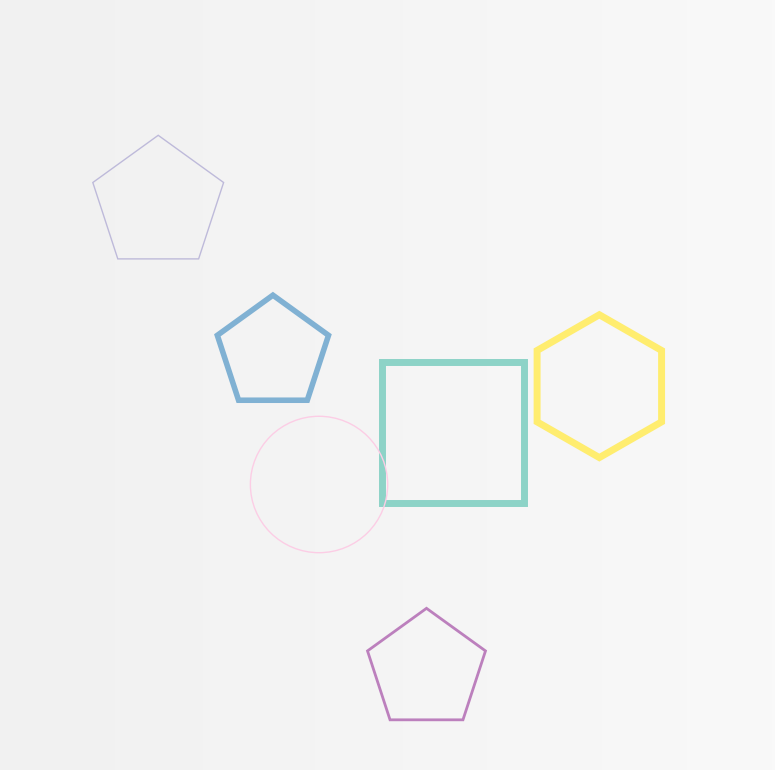[{"shape": "square", "thickness": 2.5, "radius": 0.46, "center": [0.585, 0.438]}, {"shape": "pentagon", "thickness": 0.5, "radius": 0.44, "center": [0.204, 0.736]}, {"shape": "pentagon", "thickness": 2, "radius": 0.38, "center": [0.352, 0.541]}, {"shape": "circle", "thickness": 0.5, "radius": 0.44, "center": [0.412, 0.371]}, {"shape": "pentagon", "thickness": 1, "radius": 0.4, "center": [0.55, 0.13]}, {"shape": "hexagon", "thickness": 2.5, "radius": 0.46, "center": [0.773, 0.498]}]